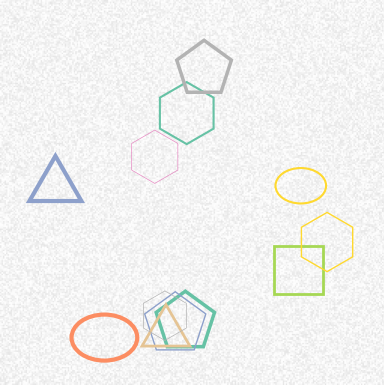[{"shape": "hexagon", "thickness": 1.5, "radius": 0.4, "center": [0.485, 0.706]}, {"shape": "pentagon", "thickness": 2.5, "radius": 0.4, "center": [0.481, 0.164]}, {"shape": "oval", "thickness": 3, "radius": 0.43, "center": [0.271, 0.123]}, {"shape": "pentagon", "thickness": 1, "radius": 0.42, "center": [0.455, 0.159]}, {"shape": "triangle", "thickness": 3, "radius": 0.39, "center": [0.144, 0.517]}, {"shape": "hexagon", "thickness": 0.5, "radius": 0.35, "center": [0.402, 0.593]}, {"shape": "square", "thickness": 2, "radius": 0.31, "center": [0.775, 0.298]}, {"shape": "oval", "thickness": 1.5, "radius": 0.33, "center": [0.781, 0.518]}, {"shape": "hexagon", "thickness": 1, "radius": 0.38, "center": [0.849, 0.371]}, {"shape": "triangle", "thickness": 2, "radius": 0.36, "center": [0.431, 0.137]}, {"shape": "hexagon", "thickness": 0.5, "radius": 0.32, "center": [0.428, 0.18]}, {"shape": "pentagon", "thickness": 2.5, "radius": 0.37, "center": [0.53, 0.821]}]